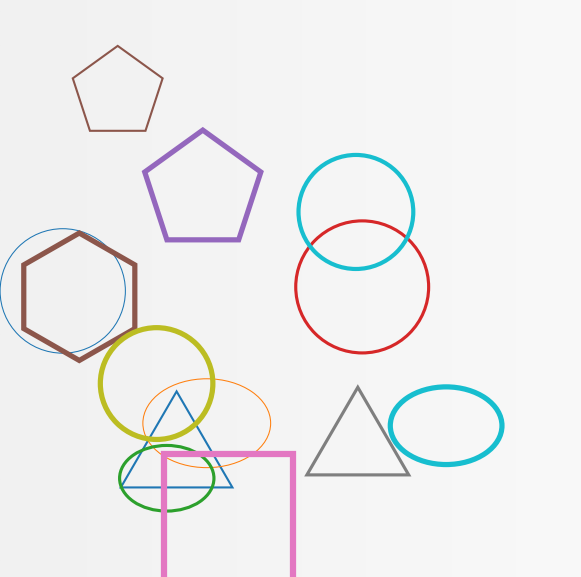[{"shape": "circle", "thickness": 0.5, "radius": 0.54, "center": [0.108, 0.495]}, {"shape": "triangle", "thickness": 1, "radius": 0.55, "center": [0.304, 0.211]}, {"shape": "oval", "thickness": 0.5, "radius": 0.55, "center": [0.356, 0.266]}, {"shape": "oval", "thickness": 1.5, "radius": 0.41, "center": [0.287, 0.171]}, {"shape": "circle", "thickness": 1.5, "radius": 0.57, "center": [0.623, 0.502]}, {"shape": "pentagon", "thickness": 2.5, "radius": 0.53, "center": [0.349, 0.669]}, {"shape": "hexagon", "thickness": 2.5, "radius": 0.55, "center": [0.136, 0.485]}, {"shape": "pentagon", "thickness": 1, "radius": 0.41, "center": [0.203, 0.838]}, {"shape": "square", "thickness": 3, "radius": 0.55, "center": [0.392, 0.102]}, {"shape": "triangle", "thickness": 1.5, "radius": 0.51, "center": [0.616, 0.227]}, {"shape": "circle", "thickness": 2.5, "radius": 0.48, "center": [0.269, 0.335]}, {"shape": "oval", "thickness": 2.5, "radius": 0.48, "center": [0.768, 0.262]}, {"shape": "circle", "thickness": 2, "radius": 0.49, "center": [0.612, 0.632]}]